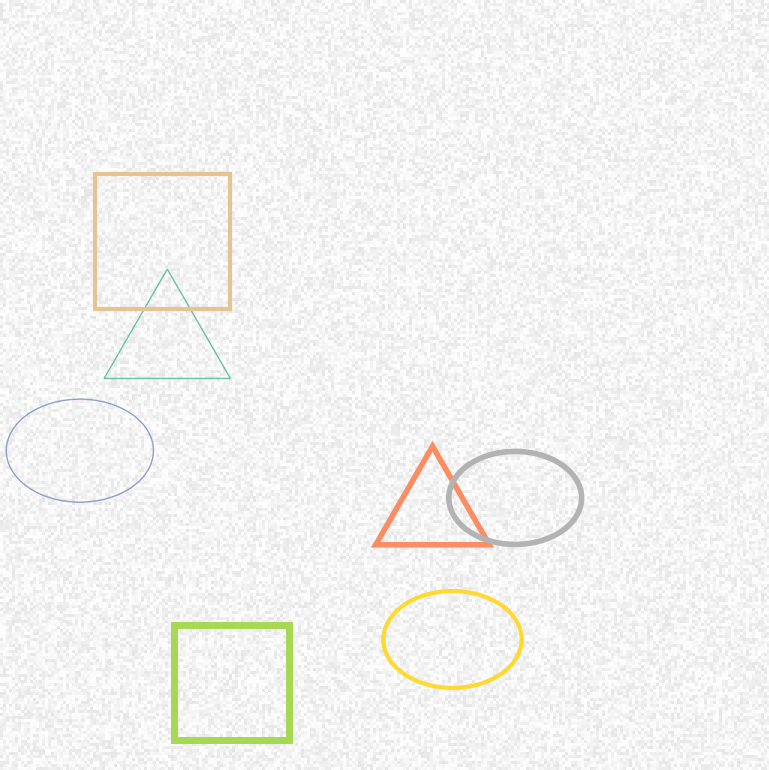[{"shape": "triangle", "thickness": 0.5, "radius": 0.47, "center": [0.217, 0.556]}, {"shape": "triangle", "thickness": 2, "radius": 0.43, "center": [0.562, 0.335]}, {"shape": "oval", "thickness": 0.5, "radius": 0.48, "center": [0.104, 0.415]}, {"shape": "square", "thickness": 2.5, "radius": 0.37, "center": [0.301, 0.114]}, {"shape": "oval", "thickness": 1.5, "radius": 0.45, "center": [0.588, 0.17]}, {"shape": "square", "thickness": 1.5, "radius": 0.44, "center": [0.211, 0.686]}, {"shape": "oval", "thickness": 2, "radius": 0.43, "center": [0.669, 0.353]}]